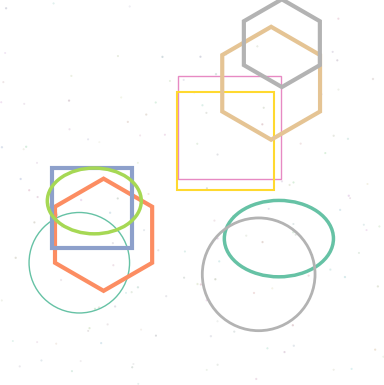[{"shape": "circle", "thickness": 1, "radius": 0.65, "center": [0.206, 0.318]}, {"shape": "oval", "thickness": 2.5, "radius": 0.71, "center": [0.724, 0.38]}, {"shape": "hexagon", "thickness": 3, "radius": 0.73, "center": [0.269, 0.39]}, {"shape": "square", "thickness": 3, "radius": 0.52, "center": [0.239, 0.459]}, {"shape": "square", "thickness": 1, "radius": 0.67, "center": [0.596, 0.669]}, {"shape": "oval", "thickness": 2.5, "radius": 0.61, "center": [0.245, 0.478]}, {"shape": "square", "thickness": 1.5, "radius": 0.63, "center": [0.586, 0.633]}, {"shape": "hexagon", "thickness": 3, "radius": 0.73, "center": [0.704, 0.784]}, {"shape": "circle", "thickness": 2, "radius": 0.73, "center": [0.672, 0.288]}, {"shape": "hexagon", "thickness": 3, "radius": 0.57, "center": [0.732, 0.888]}]